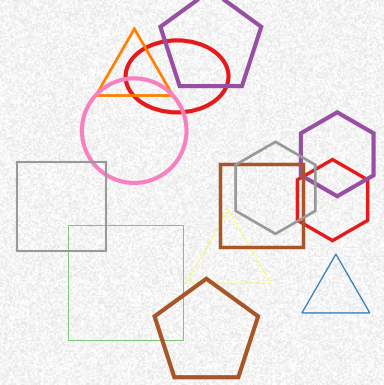[{"shape": "hexagon", "thickness": 2.5, "radius": 0.53, "center": [0.864, 0.48]}, {"shape": "oval", "thickness": 3, "radius": 0.67, "center": [0.46, 0.802]}, {"shape": "triangle", "thickness": 1, "radius": 0.51, "center": [0.872, 0.238]}, {"shape": "square", "thickness": 0.5, "radius": 0.75, "center": [0.326, 0.267]}, {"shape": "hexagon", "thickness": 3, "radius": 0.55, "center": [0.876, 0.599]}, {"shape": "pentagon", "thickness": 3, "radius": 0.69, "center": [0.548, 0.888]}, {"shape": "triangle", "thickness": 2, "radius": 0.58, "center": [0.349, 0.81]}, {"shape": "triangle", "thickness": 0.5, "radius": 0.63, "center": [0.593, 0.328]}, {"shape": "pentagon", "thickness": 3, "radius": 0.71, "center": [0.536, 0.135]}, {"shape": "square", "thickness": 2.5, "radius": 0.54, "center": [0.679, 0.467]}, {"shape": "circle", "thickness": 3, "radius": 0.68, "center": [0.349, 0.661]}, {"shape": "square", "thickness": 1.5, "radius": 0.57, "center": [0.159, 0.463]}, {"shape": "hexagon", "thickness": 2, "radius": 0.6, "center": [0.716, 0.512]}]